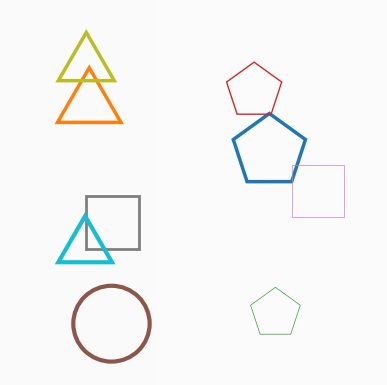[{"shape": "pentagon", "thickness": 2.5, "radius": 0.49, "center": [0.695, 0.607]}, {"shape": "triangle", "thickness": 2.5, "radius": 0.47, "center": [0.23, 0.729]}, {"shape": "pentagon", "thickness": 0.5, "radius": 0.34, "center": [0.711, 0.186]}, {"shape": "pentagon", "thickness": 1, "radius": 0.37, "center": [0.656, 0.764]}, {"shape": "circle", "thickness": 3, "radius": 0.49, "center": [0.288, 0.159]}, {"shape": "square", "thickness": 0.5, "radius": 0.34, "center": [0.821, 0.505]}, {"shape": "square", "thickness": 2, "radius": 0.34, "center": [0.291, 0.422]}, {"shape": "triangle", "thickness": 2.5, "radius": 0.42, "center": [0.223, 0.832]}, {"shape": "triangle", "thickness": 3, "radius": 0.4, "center": [0.22, 0.359]}]